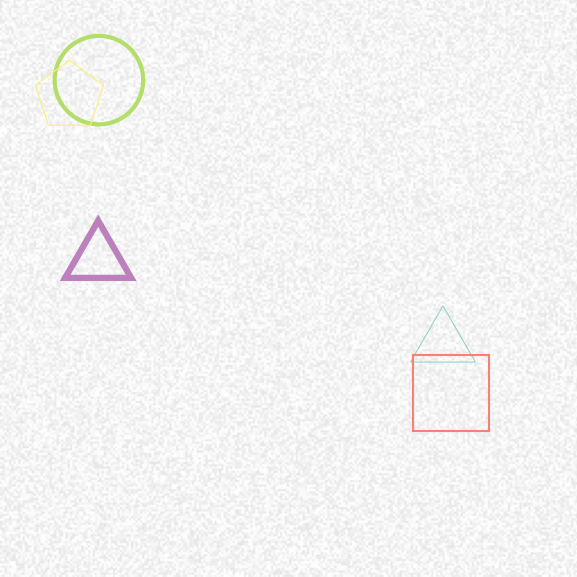[{"shape": "triangle", "thickness": 0.5, "radius": 0.32, "center": [0.767, 0.405]}, {"shape": "square", "thickness": 1, "radius": 0.33, "center": [0.781, 0.319]}, {"shape": "circle", "thickness": 2, "radius": 0.38, "center": [0.171, 0.86]}, {"shape": "triangle", "thickness": 3, "radius": 0.33, "center": [0.17, 0.551]}, {"shape": "pentagon", "thickness": 0.5, "radius": 0.31, "center": [0.12, 0.833]}]